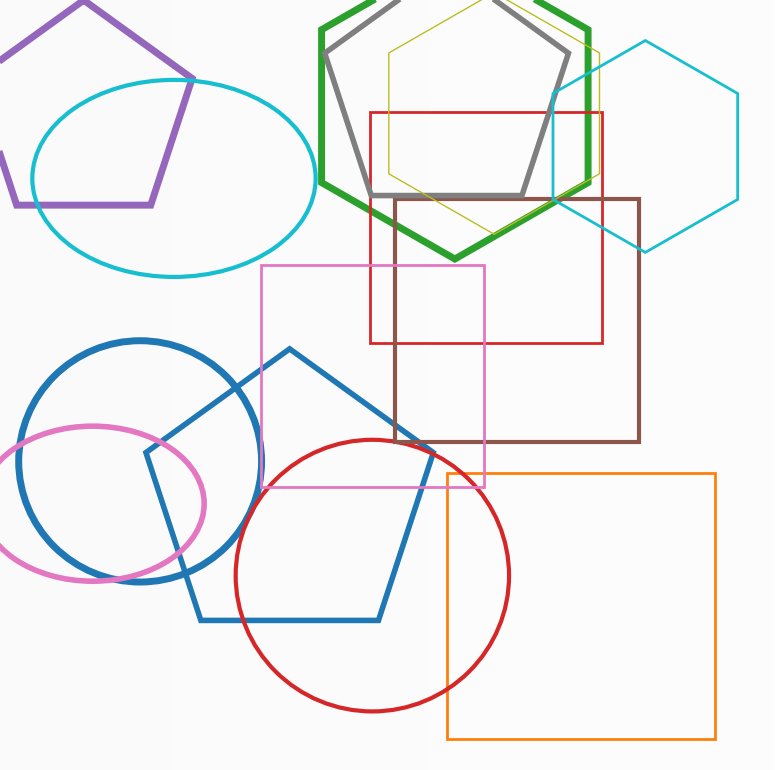[{"shape": "circle", "thickness": 2.5, "radius": 0.78, "center": [0.181, 0.401]}, {"shape": "pentagon", "thickness": 2, "radius": 0.97, "center": [0.374, 0.352]}, {"shape": "square", "thickness": 1, "radius": 0.86, "center": [0.75, 0.213]}, {"shape": "hexagon", "thickness": 2.5, "radius": 0.99, "center": [0.587, 0.862]}, {"shape": "square", "thickness": 1, "radius": 0.75, "center": [0.627, 0.704]}, {"shape": "circle", "thickness": 1.5, "radius": 0.88, "center": [0.48, 0.252]}, {"shape": "pentagon", "thickness": 2.5, "radius": 0.74, "center": [0.108, 0.853]}, {"shape": "square", "thickness": 1.5, "radius": 0.79, "center": [0.667, 0.584]}, {"shape": "square", "thickness": 1, "radius": 0.72, "center": [0.481, 0.512]}, {"shape": "oval", "thickness": 2, "radius": 0.72, "center": [0.12, 0.346]}, {"shape": "pentagon", "thickness": 2, "radius": 0.83, "center": [0.576, 0.88]}, {"shape": "hexagon", "thickness": 0.5, "radius": 0.78, "center": [0.638, 0.853]}, {"shape": "oval", "thickness": 1.5, "radius": 0.91, "center": [0.224, 0.768]}, {"shape": "hexagon", "thickness": 1, "radius": 0.69, "center": [0.833, 0.81]}]